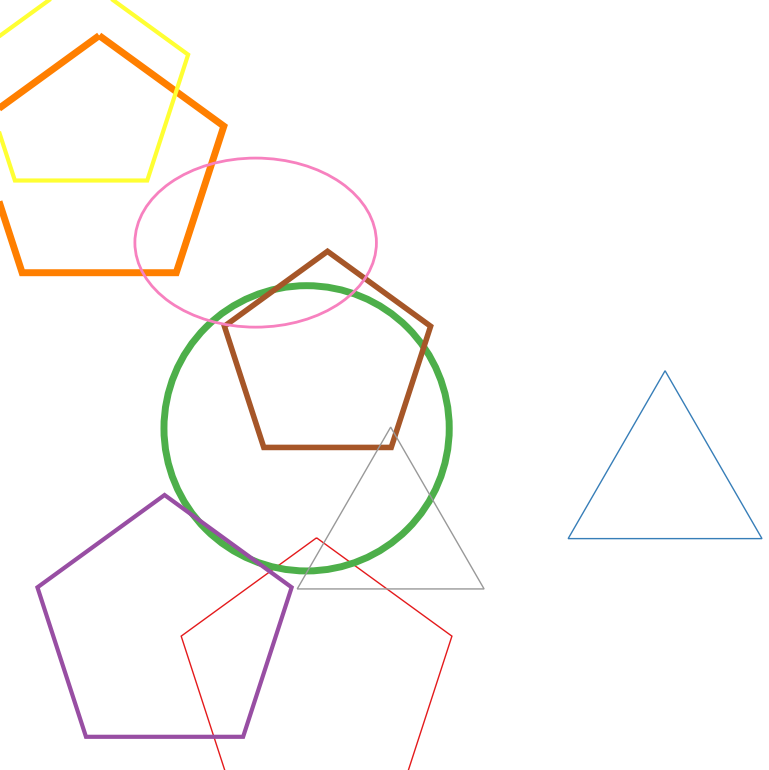[{"shape": "pentagon", "thickness": 0.5, "radius": 0.92, "center": [0.411, 0.117]}, {"shape": "triangle", "thickness": 0.5, "radius": 0.73, "center": [0.864, 0.373]}, {"shape": "circle", "thickness": 2.5, "radius": 0.93, "center": [0.398, 0.444]}, {"shape": "pentagon", "thickness": 1.5, "radius": 0.87, "center": [0.214, 0.184]}, {"shape": "pentagon", "thickness": 2.5, "radius": 0.85, "center": [0.129, 0.784]}, {"shape": "pentagon", "thickness": 1.5, "radius": 0.73, "center": [0.105, 0.884]}, {"shape": "pentagon", "thickness": 2, "radius": 0.7, "center": [0.425, 0.533]}, {"shape": "oval", "thickness": 1, "radius": 0.78, "center": [0.332, 0.685]}, {"shape": "triangle", "thickness": 0.5, "radius": 0.7, "center": [0.507, 0.305]}]